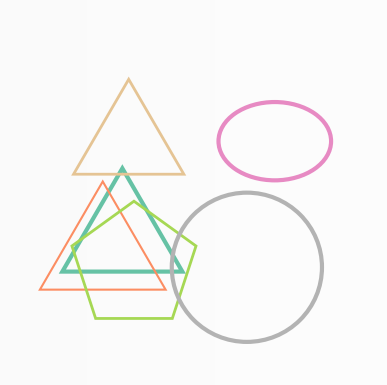[{"shape": "triangle", "thickness": 3, "radius": 0.89, "center": [0.316, 0.384]}, {"shape": "triangle", "thickness": 1.5, "radius": 0.94, "center": [0.265, 0.341]}, {"shape": "oval", "thickness": 3, "radius": 0.73, "center": [0.709, 0.633]}, {"shape": "pentagon", "thickness": 2, "radius": 0.84, "center": [0.346, 0.309]}, {"shape": "triangle", "thickness": 2, "radius": 0.82, "center": [0.332, 0.63]}, {"shape": "circle", "thickness": 3, "radius": 0.97, "center": [0.637, 0.306]}]